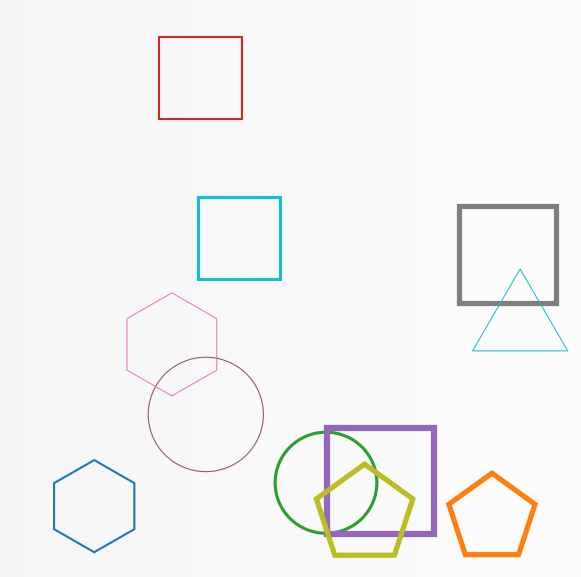[{"shape": "hexagon", "thickness": 1, "radius": 0.4, "center": [0.162, 0.123]}, {"shape": "pentagon", "thickness": 2.5, "radius": 0.39, "center": [0.846, 0.102]}, {"shape": "circle", "thickness": 1.5, "radius": 0.44, "center": [0.561, 0.163]}, {"shape": "square", "thickness": 1, "radius": 0.35, "center": [0.345, 0.864]}, {"shape": "square", "thickness": 3, "radius": 0.46, "center": [0.654, 0.166]}, {"shape": "circle", "thickness": 0.5, "radius": 0.5, "center": [0.354, 0.281]}, {"shape": "hexagon", "thickness": 0.5, "radius": 0.45, "center": [0.296, 0.403]}, {"shape": "square", "thickness": 2.5, "radius": 0.42, "center": [0.873, 0.558]}, {"shape": "pentagon", "thickness": 2.5, "radius": 0.44, "center": [0.627, 0.108]}, {"shape": "triangle", "thickness": 0.5, "radius": 0.47, "center": [0.895, 0.439]}, {"shape": "square", "thickness": 1.5, "radius": 0.35, "center": [0.411, 0.587]}]